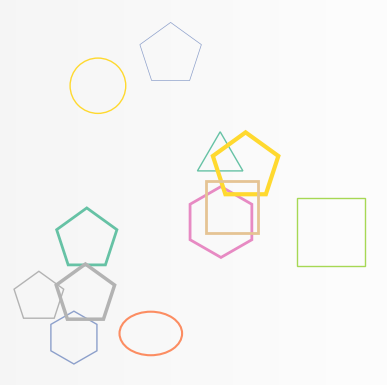[{"shape": "triangle", "thickness": 1, "radius": 0.34, "center": [0.568, 0.59]}, {"shape": "pentagon", "thickness": 2, "radius": 0.41, "center": [0.224, 0.378]}, {"shape": "oval", "thickness": 1.5, "radius": 0.4, "center": [0.389, 0.134]}, {"shape": "hexagon", "thickness": 1, "radius": 0.34, "center": [0.191, 0.123]}, {"shape": "pentagon", "thickness": 0.5, "radius": 0.42, "center": [0.44, 0.858]}, {"shape": "hexagon", "thickness": 2, "radius": 0.46, "center": [0.57, 0.423]}, {"shape": "square", "thickness": 1, "radius": 0.44, "center": [0.853, 0.398]}, {"shape": "pentagon", "thickness": 3, "radius": 0.44, "center": [0.634, 0.567]}, {"shape": "circle", "thickness": 1, "radius": 0.36, "center": [0.253, 0.777]}, {"shape": "square", "thickness": 2, "radius": 0.34, "center": [0.599, 0.461]}, {"shape": "pentagon", "thickness": 2.5, "radius": 0.4, "center": [0.22, 0.235]}, {"shape": "pentagon", "thickness": 1, "radius": 0.34, "center": [0.1, 0.228]}]